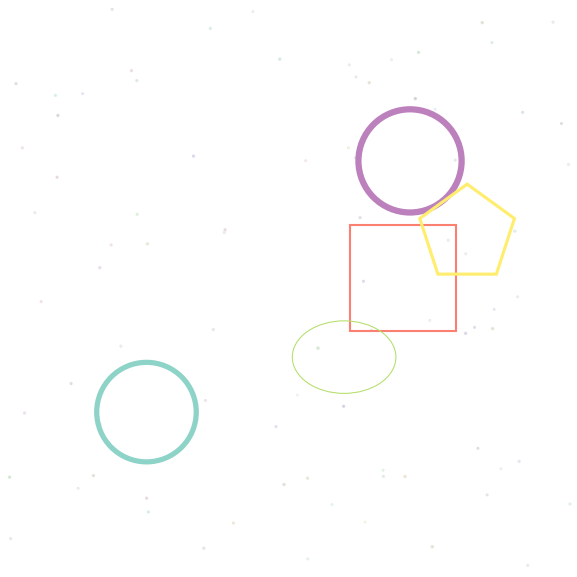[{"shape": "circle", "thickness": 2.5, "radius": 0.43, "center": [0.254, 0.286]}, {"shape": "square", "thickness": 1, "radius": 0.46, "center": [0.698, 0.518]}, {"shape": "oval", "thickness": 0.5, "radius": 0.45, "center": [0.596, 0.381]}, {"shape": "circle", "thickness": 3, "radius": 0.45, "center": [0.71, 0.721]}, {"shape": "pentagon", "thickness": 1.5, "radius": 0.43, "center": [0.809, 0.594]}]